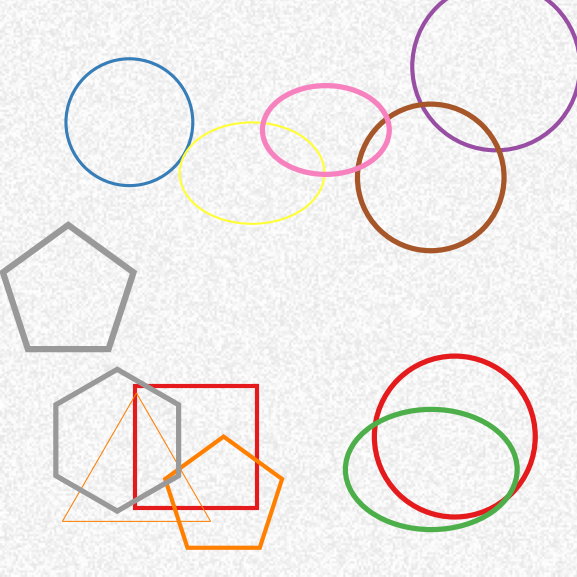[{"shape": "circle", "thickness": 2.5, "radius": 0.7, "center": [0.788, 0.243]}, {"shape": "square", "thickness": 2, "radius": 0.53, "center": [0.339, 0.225]}, {"shape": "circle", "thickness": 1.5, "radius": 0.55, "center": [0.224, 0.788]}, {"shape": "oval", "thickness": 2.5, "radius": 0.74, "center": [0.747, 0.186]}, {"shape": "circle", "thickness": 2, "radius": 0.73, "center": [0.859, 0.884]}, {"shape": "triangle", "thickness": 0.5, "radius": 0.74, "center": [0.236, 0.17]}, {"shape": "pentagon", "thickness": 2, "radius": 0.53, "center": [0.387, 0.137]}, {"shape": "oval", "thickness": 1, "radius": 0.63, "center": [0.436, 0.699]}, {"shape": "circle", "thickness": 2.5, "radius": 0.63, "center": [0.746, 0.692]}, {"shape": "oval", "thickness": 2.5, "radius": 0.55, "center": [0.564, 0.774]}, {"shape": "pentagon", "thickness": 3, "radius": 0.59, "center": [0.118, 0.491]}, {"shape": "hexagon", "thickness": 2.5, "radius": 0.61, "center": [0.203, 0.237]}]